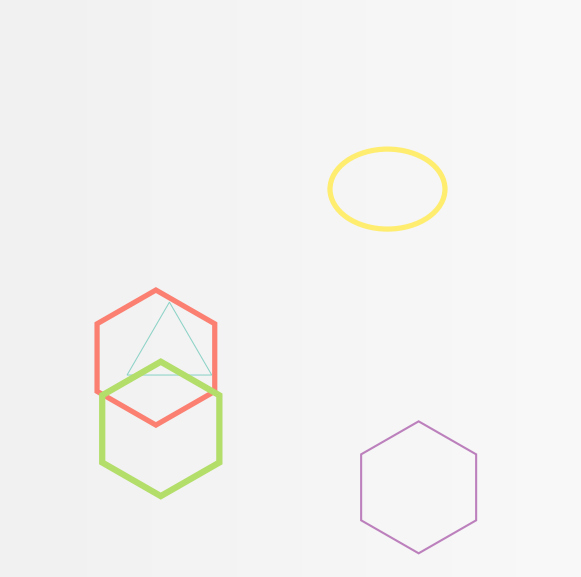[{"shape": "triangle", "thickness": 0.5, "radius": 0.42, "center": [0.291, 0.392]}, {"shape": "hexagon", "thickness": 2.5, "radius": 0.58, "center": [0.268, 0.38]}, {"shape": "hexagon", "thickness": 3, "radius": 0.58, "center": [0.277, 0.256]}, {"shape": "hexagon", "thickness": 1, "radius": 0.57, "center": [0.72, 0.155]}, {"shape": "oval", "thickness": 2.5, "radius": 0.49, "center": [0.667, 0.672]}]